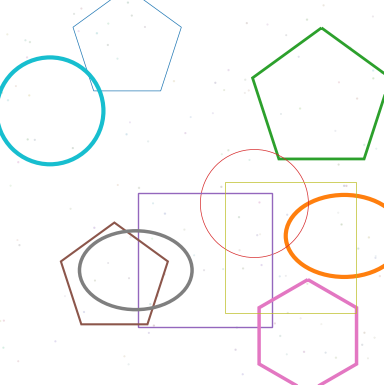[{"shape": "pentagon", "thickness": 0.5, "radius": 0.74, "center": [0.33, 0.884]}, {"shape": "oval", "thickness": 3, "radius": 0.76, "center": [0.894, 0.387]}, {"shape": "pentagon", "thickness": 2, "radius": 0.94, "center": [0.835, 0.739]}, {"shape": "circle", "thickness": 0.5, "radius": 0.7, "center": [0.661, 0.471]}, {"shape": "square", "thickness": 1, "radius": 0.87, "center": [0.532, 0.325]}, {"shape": "pentagon", "thickness": 1.5, "radius": 0.73, "center": [0.297, 0.276]}, {"shape": "hexagon", "thickness": 2.5, "radius": 0.73, "center": [0.8, 0.128]}, {"shape": "oval", "thickness": 2.5, "radius": 0.73, "center": [0.353, 0.298]}, {"shape": "square", "thickness": 0.5, "radius": 0.85, "center": [0.754, 0.358]}, {"shape": "circle", "thickness": 3, "radius": 0.69, "center": [0.13, 0.712]}]